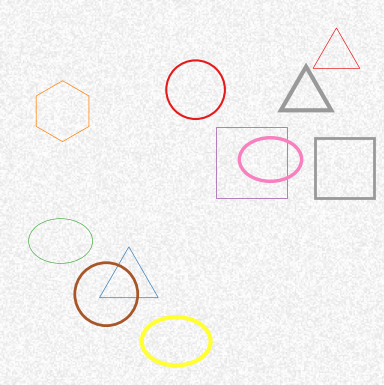[{"shape": "circle", "thickness": 1.5, "radius": 0.38, "center": [0.508, 0.767]}, {"shape": "triangle", "thickness": 0.5, "radius": 0.35, "center": [0.874, 0.857]}, {"shape": "triangle", "thickness": 0.5, "radius": 0.44, "center": [0.335, 0.271]}, {"shape": "oval", "thickness": 0.5, "radius": 0.42, "center": [0.157, 0.374]}, {"shape": "square", "thickness": 0.5, "radius": 0.46, "center": [0.653, 0.577]}, {"shape": "hexagon", "thickness": 0.5, "radius": 0.4, "center": [0.163, 0.711]}, {"shape": "oval", "thickness": 3, "radius": 0.45, "center": [0.458, 0.114]}, {"shape": "circle", "thickness": 2, "radius": 0.41, "center": [0.276, 0.236]}, {"shape": "oval", "thickness": 2.5, "radius": 0.4, "center": [0.703, 0.586]}, {"shape": "triangle", "thickness": 3, "radius": 0.38, "center": [0.795, 0.751]}, {"shape": "square", "thickness": 2, "radius": 0.39, "center": [0.895, 0.563]}]